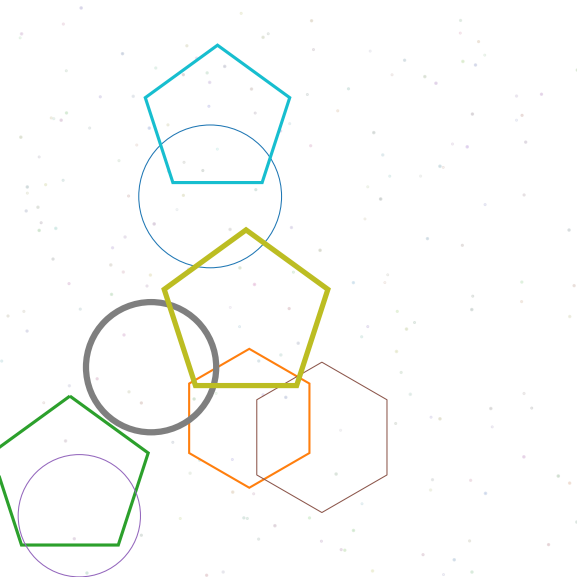[{"shape": "circle", "thickness": 0.5, "radius": 0.62, "center": [0.364, 0.659]}, {"shape": "hexagon", "thickness": 1, "radius": 0.6, "center": [0.432, 0.275]}, {"shape": "pentagon", "thickness": 1.5, "radius": 0.71, "center": [0.121, 0.171]}, {"shape": "circle", "thickness": 0.5, "radius": 0.53, "center": [0.137, 0.106]}, {"shape": "hexagon", "thickness": 0.5, "radius": 0.65, "center": [0.557, 0.242]}, {"shape": "circle", "thickness": 3, "radius": 0.56, "center": [0.262, 0.363]}, {"shape": "pentagon", "thickness": 2.5, "radius": 0.75, "center": [0.426, 0.452]}, {"shape": "pentagon", "thickness": 1.5, "radius": 0.66, "center": [0.377, 0.789]}]